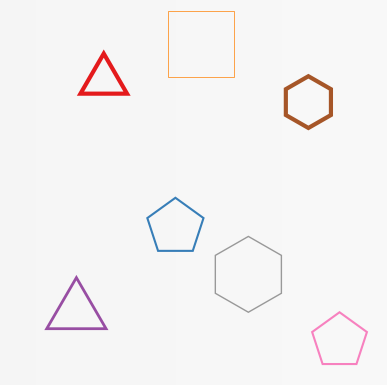[{"shape": "triangle", "thickness": 3, "radius": 0.35, "center": [0.268, 0.791]}, {"shape": "pentagon", "thickness": 1.5, "radius": 0.38, "center": [0.453, 0.41]}, {"shape": "triangle", "thickness": 2, "radius": 0.44, "center": [0.197, 0.19]}, {"shape": "square", "thickness": 0.5, "radius": 0.43, "center": [0.518, 0.885]}, {"shape": "hexagon", "thickness": 3, "radius": 0.34, "center": [0.796, 0.735]}, {"shape": "pentagon", "thickness": 1.5, "radius": 0.37, "center": [0.876, 0.115]}, {"shape": "hexagon", "thickness": 1, "radius": 0.49, "center": [0.641, 0.287]}]